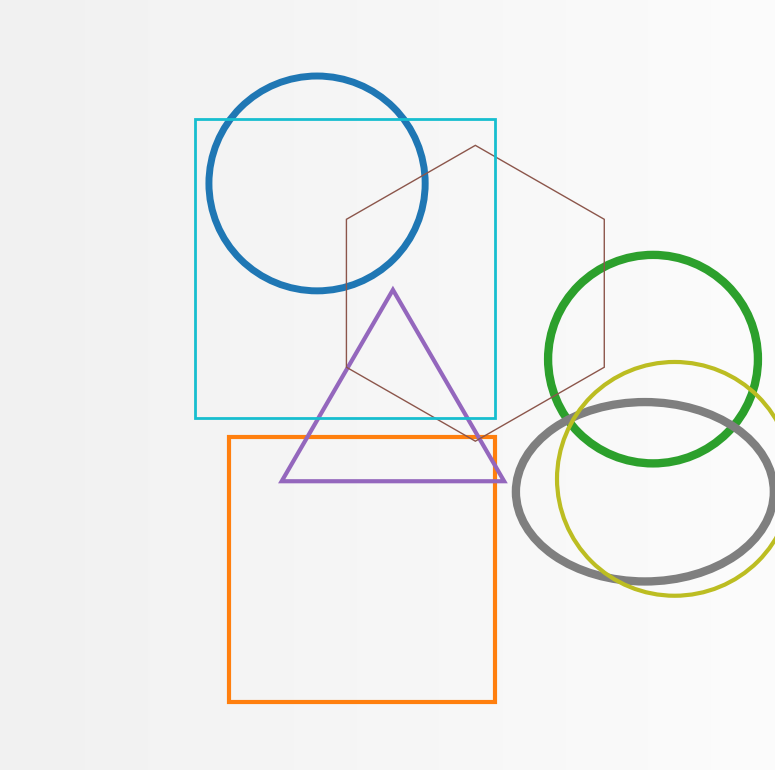[{"shape": "circle", "thickness": 2.5, "radius": 0.7, "center": [0.409, 0.762]}, {"shape": "square", "thickness": 1.5, "radius": 0.86, "center": [0.467, 0.26]}, {"shape": "circle", "thickness": 3, "radius": 0.68, "center": [0.843, 0.534]}, {"shape": "triangle", "thickness": 1.5, "radius": 0.83, "center": [0.507, 0.458]}, {"shape": "hexagon", "thickness": 0.5, "radius": 0.96, "center": [0.613, 0.619]}, {"shape": "oval", "thickness": 3, "radius": 0.83, "center": [0.832, 0.361]}, {"shape": "circle", "thickness": 1.5, "radius": 0.76, "center": [0.871, 0.378]}, {"shape": "square", "thickness": 1, "radius": 0.97, "center": [0.445, 0.651]}]